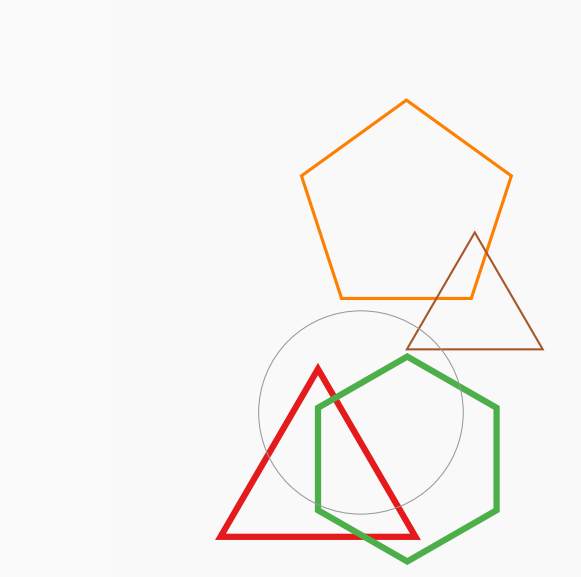[{"shape": "triangle", "thickness": 3, "radius": 0.97, "center": [0.547, 0.166]}, {"shape": "hexagon", "thickness": 3, "radius": 0.89, "center": [0.701, 0.204]}, {"shape": "pentagon", "thickness": 1.5, "radius": 0.95, "center": [0.699, 0.636]}, {"shape": "triangle", "thickness": 1, "radius": 0.67, "center": [0.817, 0.462]}, {"shape": "circle", "thickness": 0.5, "radius": 0.88, "center": [0.621, 0.285]}]